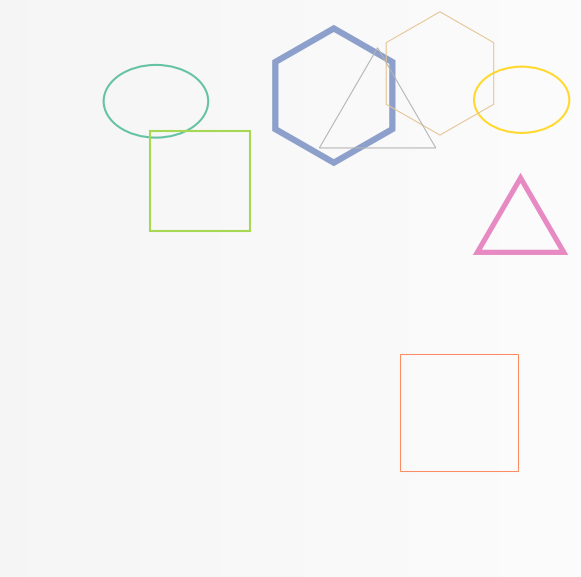[{"shape": "oval", "thickness": 1, "radius": 0.45, "center": [0.268, 0.824]}, {"shape": "square", "thickness": 0.5, "radius": 0.51, "center": [0.789, 0.284]}, {"shape": "hexagon", "thickness": 3, "radius": 0.58, "center": [0.574, 0.834]}, {"shape": "triangle", "thickness": 2.5, "radius": 0.43, "center": [0.896, 0.605]}, {"shape": "square", "thickness": 1, "radius": 0.43, "center": [0.344, 0.686]}, {"shape": "oval", "thickness": 1, "radius": 0.41, "center": [0.897, 0.826]}, {"shape": "hexagon", "thickness": 0.5, "radius": 0.53, "center": [0.757, 0.872]}, {"shape": "triangle", "thickness": 0.5, "radius": 0.58, "center": [0.65, 0.801]}]